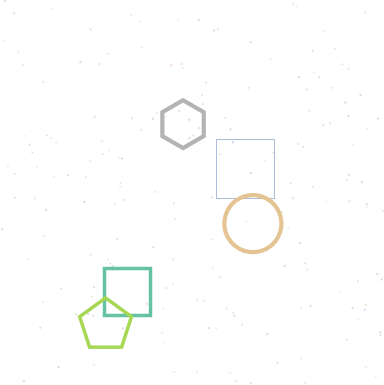[{"shape": "square", "thickness": 2.5, "radius": 0.3, "center": [0.33, 0.243]}, {"shape": "square", "thickness": 0.5, "radius": 0.38, "center": [0.637, 0.562]}, {"shape": "pentagon", "thickness": 2.5, "radius": 0.35, "center": [0.274, 0.155]}, {"shape": "circle", "thickness": 3, "radius": 0.37, "center": [0.657, 0.419]}, {"shape": "hexagon", "thickness": 3, "radius": 0.31, "center": [0.475, 0.678]}]